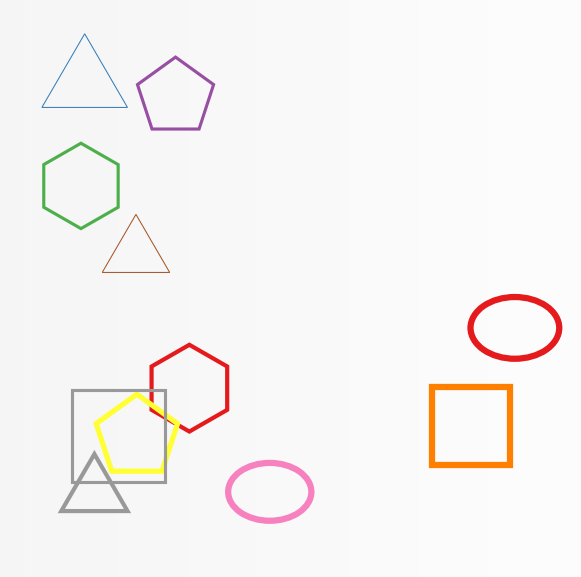[{"shape": "hexagon", "thickness": 2, "radius": 0.38, "center": [0.326, 0.327]}, {"shape": "oval", "thickness": 3, "radius": 0.38, "center": [0.886, 0.431]}, {"shape": "triangle", "thickness": 0.5, "radius": 0.43, "center": [0.146, 0.856]}, {"shape": "hexagon", "thickness": 1.5, "radius": 0.37, "center": [0.139, 0.677]}, {"shape": "pentagon", "thickness": 1.5, "radius": 0.34, "center": [0.302, 0.831]}, {"shape": "square", "thickness": 3, "radius": 0.34, "center": [0.81, 0.261]}, {"shape": "pentagon", "thickness": 2.5, "radius": 0.37, "center": [0.235, 0.243]}, {"shape": "triangle", "thickness": 0.5, "radius": 0.34, "center": [0.234, 0.561]}, {"shape": "oval", "thickness": 3, "radius": 0.36, "center": [0.464, 0.147]}, {"shape": "triangle", "thickness": 2, "radius": 0.33, "center": [0.162, 0.147]}, {"shape": "square", "thickness": 1.5, "radius": 0.4, "center": [0.204, 0.244]}]